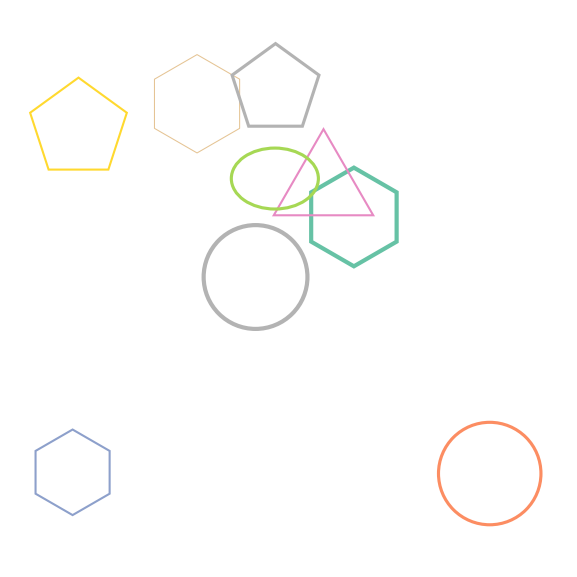[{"shape": "hexagon", "thickness": 2, "radius": 0.43, "center": [0.613, 0.623]}, {"shape": "circle", "thickness": 1.5, "radius": 0.44, "center": [0.848, 0.179]}, {"shape": "hexagon", "thickness": 1, "radius": 0.37, "center": [0.126, 0.181]}, {"shape": "triangle", "thickness": 1, "radius": 0.5, "center": [0.56, 0.676]}, {"shape": "oval", "thickness": 1.5, "radius": 0.38, "center": [0.476, 0.69]}, {"shape": "pentagon", "thickness": 1, "radius": 0.44, "center": [0.136, 0.777]}, {"shape": "hexagon", "thickness": 0.5, "radius": 0.43, "center": [0.341, 0.819]}, {"shape": "circle", "thickness": 2, "radius": 0.45, "center": [0.443, 0.519]}, {"shape": "pentagon", "thickness": 1.5, "radius": 0.4, "center": [0.477, 0.845]}]